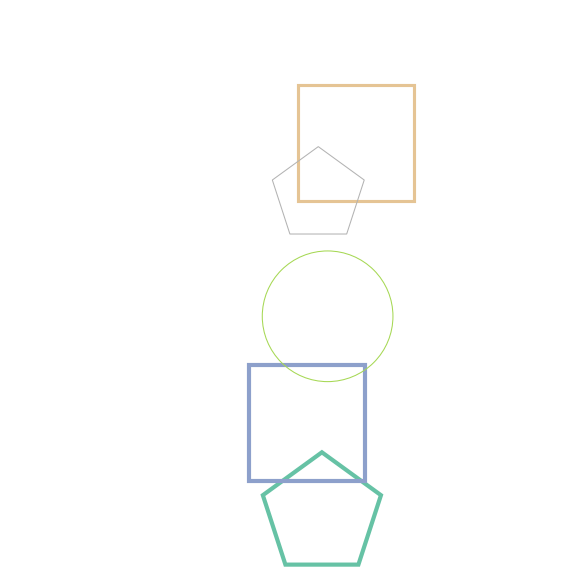[{"shape": "pentagon", "thickness": 2, "radius": 0.54, "center": [0.557, 0.108]}, {"shape": "square", "thickness": 2, "radius": 0.5, "center": [0.532, 0.266]}, {"shape": "circle", "thickness": 0.5, "radius": 0.57, "center": [0.567, 0.451]}, {"shape": "square", "thickness": 1.5, "radius": 0.5, "center": [0.617, 0.751]}, {"shape": "pentagon", "thickness": 0.5, "radius": 0.42, "center": [0.551, 0.662]}]